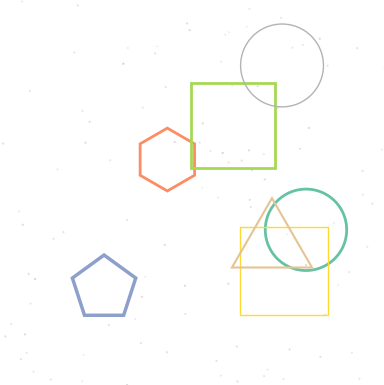[{"shape": "circle", "thickness": 2, "radius": 0.53, "center": [0.795, 0.403]}, {"shape": "hexagon", "thickness": 2, "radius": 0.41, "center": [0.435, 0.586]}, {"shape": "pentagon", "thickness": 2.5, "radius": 0.43, "center": [0.27, 0.251]}, {"shape": "square", "thickness": 2, "radius": 0.55, "center": [0.605, 0.674]}, {"shape": "square", "thickness": 1, "radius": 0.57, "center": [0.737, 0.296]}, {"shape": "triangle", "thickness": 1.5, "radius": 0.6, "center": [0.706, 0.365]}, {"shape": "circle", "thickness": 1, "radius": 0.54, "center": [0.733, 0.83]}]